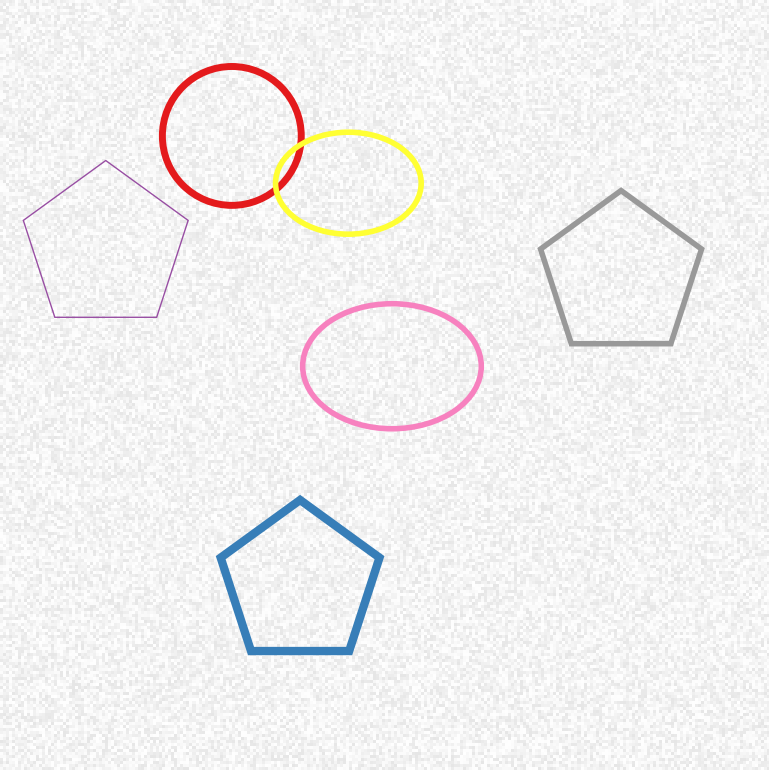[{"shape": "circle", "thickness": 2.5, "radius": 0.45, "center": [0.301, 0.823]}, {"shape": "pentagon", "thickness": 3, "radius": 0.54, "center": [0.39, 0.242]}, {"shape": "pentagon", "thickness": 0.5, "radius": 0.56, "center": [0.137, 0.679]}, {"shape": "oval", "thickness": 2, "radius": 0.47, "center": [0.452, 0.762]}, {"shape": "oval", "thickness": 2, "radius": 0.58, "center": [0.509, 0.524]}, {"shape": "pentagon", "thickness": 2, "radius": 0.55, "center": [0.807, 0.643]}]